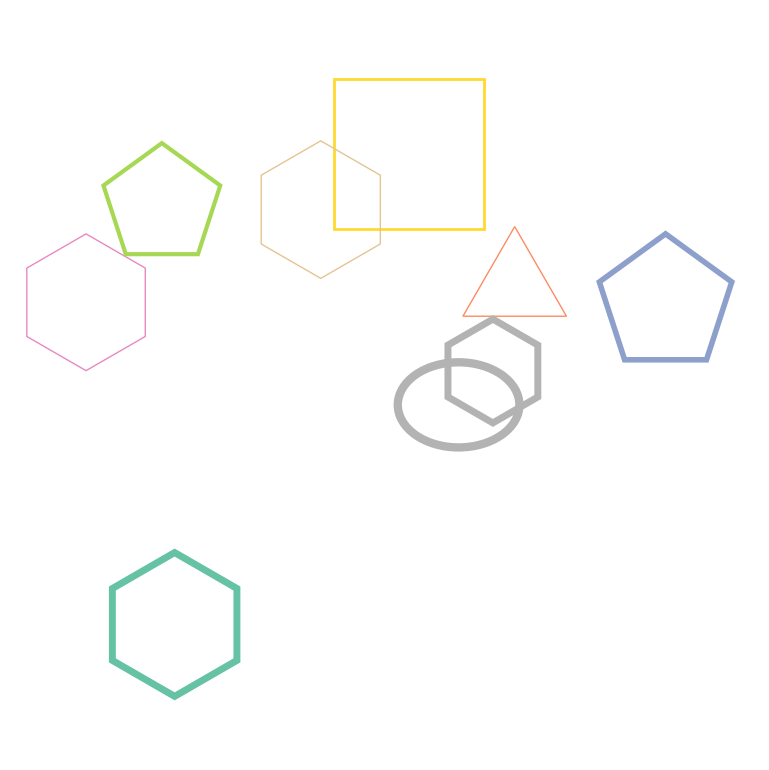[{"shape": "hexagon", "thickness": 2.5, "radius": 0.47, "center": [0.227, 0.189]}, {"shape": "triangle", "thickness": 0.5, "radius": 0.39, "center": [0.668, 0.628]}, {"shape": "pentagon", "thickness": 2, "radius": 0.45, "center": [0.864, 0.606]}, {"shape": "hexagon", "thickness": 0.5, "radius": 0.44, "center": [0.112, 0.607]}, {"shape": "pentagon", "thickness": 1.5, "radius": 0.4, "center": [0.21, 0.734]}, {"shape": "square", "thickness": 1, "radius": 0.49, "center": [0.531, 0.8]}, {"shape": "hexagon", "thickness": 0.5, "radius": 0.45, "center": [0.417, 0.728]}, {"shape": "hexagon", "thickness": 2.5, "radius": 0.34, "center": [0.64, 0.518]}, {"shape": "oval", "thickness": 3, "radius": 0.39, "center": [0.596, 0.474]}]